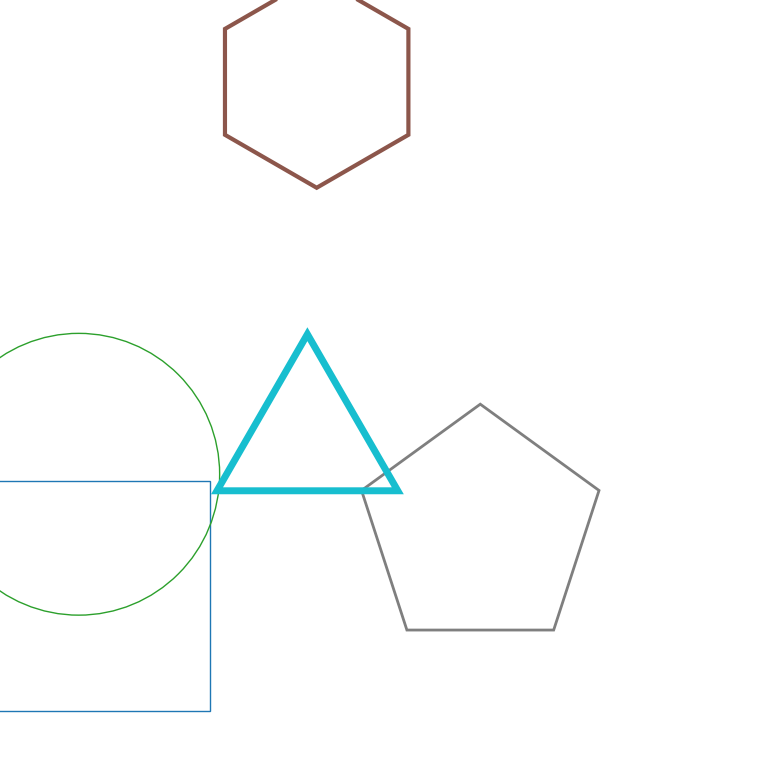[{"shape": "square", "thickness": 0.5, "radius": 0.75, "center": [0.124, 0.226]}, {"shape": "circle", "thickness": 0.5, "radius": 0.91, "center": [0.102, 0.384]}, {"shape": "hexagon", "thickness": 1.5, "radius": 0.69, "center": [0.411, 0.894]}, {"shape": "pentagon", "thickness": 1, "radius": 0.81, "center": [0.624, 0.313]}, {"shape": "triangle", "thickness": 2.5, "radius": 0.68, "center": [0.399, 0.43]}]